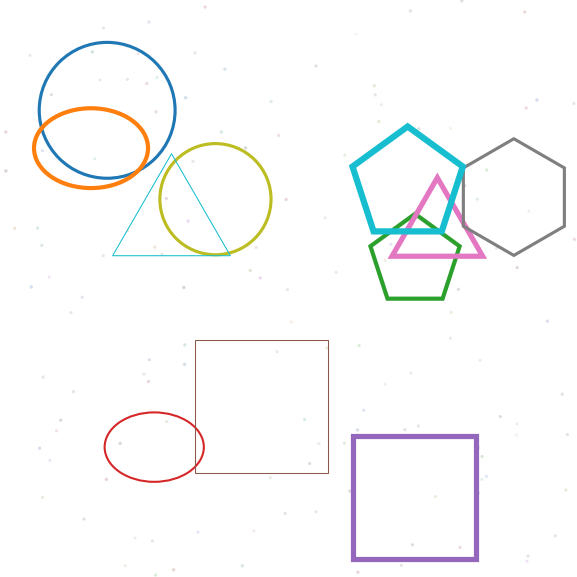[{"shape": "circle", "thickness": 1.5, "radius": 0.59, "center": [0.186, 0.808]}, {"shape": "oval", "thickness": 2, "radius": 0.49, "center": [0.158, 0.743]}, {"shape": "pentagon", "thickness": 2, "radius": 0.41, "center": [0.719, 0.548]}, {"shape": "oval", "thickness": 1, "radius": 0.43, "center": [0.267, 0.225]}, {"shape": "square", "thickness": 2.5, "radius": 0.53, "center": [0.718, 0.137]}, {"shape": "square", "thickness": 0.5, "radius": 0.58, "center": [0.452, 0.295]}, {"shape": "triangle", "thickness": 2.5, "radius": 0.45, "center": [0.757, 0.601]}, {"shape": "hexagon", "thickness": 1.5, "radius": 0.5, "center": [0.89, 0.658]}, {"shape": "circle", "thickness": 1.5, "radius": 0.48, "center": [0.373, 0.654]}, {"shape": "triangle", "thickness": 0.5, "radius": 0.59, "center": [0.297, 0.615]}, {"shape": "pentagon", "thickness": 3, "radius": 0.5, "center": [0.706, 0.68]}]